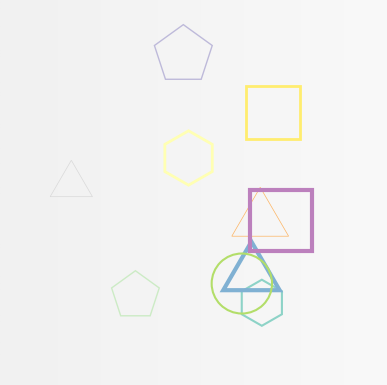[{"shape": "hexagon", "thickness": 1.5, "radius": 0.3, "center": [0.676, 0.214]}, {"shape": "hexagon", "thickness": 2, "radius": 0.35, "center": [0.487, 0.59]}, {"shape": "pentagon", "thickness": 1, "radius": 0.39, "center": [0.473, 0.858]}, {"shape": "triangle", "thickness": 3, "radius": 0.42, "center": [0.649, 0.288]}, {"shape": "triangle", "thickness": 0.5, "radius": 0.42, "center": [0.672, 0.429]}, {"shape": "circle", "thickness": 1.5, "radius": 0.39, "center": [0.624, 0.264]}, {"shape": "triangle", "thickness": 0.5, "radius": 0.32, "center": [0.184, 0.521]}, {"shape": "square", "thickness": 3, "radius": 0.4, "center": [0.726, 0.428]}, {"shape": "pentagon", "thickness": 1, "radius": 0.32, "center": [0.349, 0.232]}, {"shape": "square", "thickness": 2, "radius": 0.35, "center": [0.705, 0.708]}]